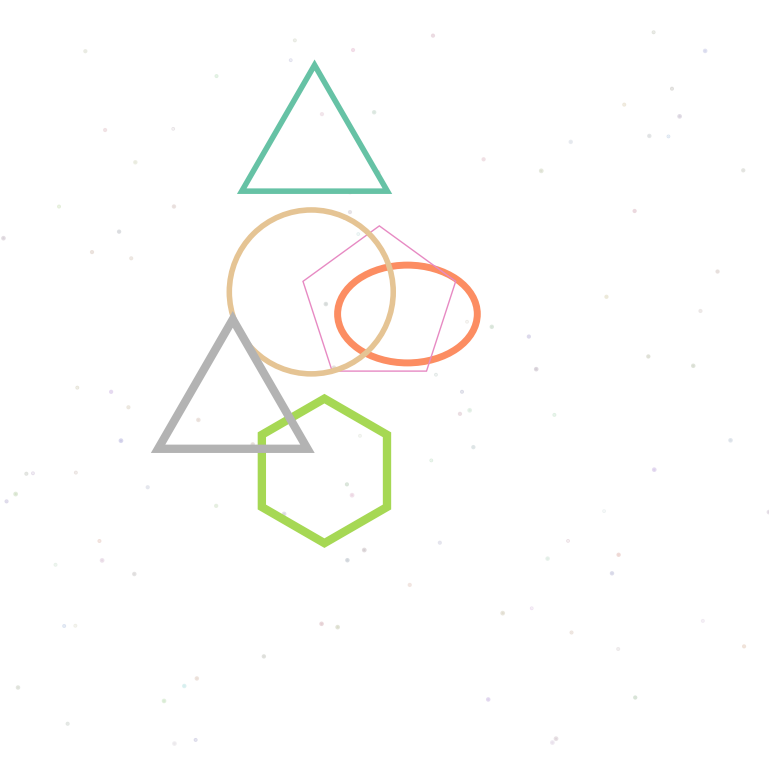[{"shape": "triangle", "thickness": 2, "radius": 0.55, "center": [0.409, 0.806]}, {"shape": "oval", "thickness": 2.5, "radius": 0.45, "center": [0.529, 0.592]}, {"shape": "pentagon", "thickness": 0.5, "radius": 0.52, "center": [0.493, 0.602]}, {"shape": "hexagon", "thickness": 3, "radius": 0.47, "center": [0.421, 0.388]}, {"shape": "circle", "thickness": 2, "radius": 0.53, "center": [0.404, 0.621]}, {"shape": "triangle", "thickness": 3, "radius": 0.56, "center": [0.302, 0.473]}]